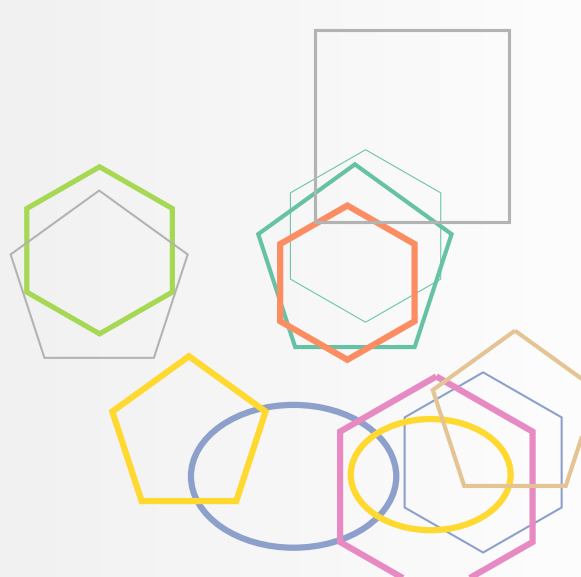[{"shape": "hexagon", "thickness": 0.5, "radius": 0.75, "center": [0.629, 0.591]}, {"shape": "pentagon", "thickness": 2, "radius": 0.87, "center": [0.611, 0.54]}, {"shape": "hexagon", "thickness": 3, "radius": 0.67, "center": [0.598, 0.51]}, {"shape": "hexagon", "thickness": 1, "radius": 0.78, "center": [0.831, 0.198]}, {"shape": "oval", "thickness": 3, "radius": 0.88, "center": [0.505, 0.174]}, {"shape": "hexagon", "thickness": 3, "radius": 0.96, "center": [0.751, 0.156]}, {"shape": "hexagon", "thickness": 2.5, "radius": 0.72, "center": [0.171, 0.566]}, {"shape": "pentagon", "thickness": 3, "radius": 0.69, "center": [0.325, 0.244]}, {"shape": "oval", "thickness": 3, "radius": 0.69, "center": [0.741, 0.177]}, {"shape": "pentagon", "thickness": 2, "radius": 0.74, "center": [0.886, 0.278]}, {"shape": "square", "thickness": 1.5, "radius": 0.83, "center": [0.709, 0.781]}, {"shape": "pentagon", "thickness": 1, "radius": 0.8, "center": [0.171, 0.509]}]